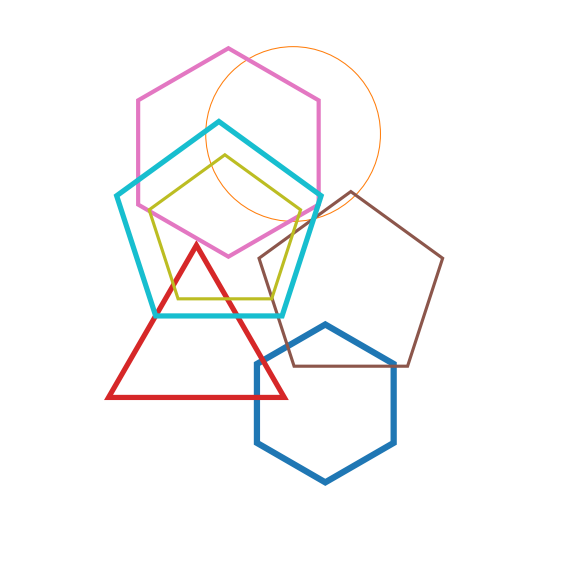[{"shape": "hexagon", "thickness": 3, "radius": 0.68, "center": [0.563, 0.301]}, {"shape": "circle", "thickness": 0.5, "radius": 0.76, "center": [0.508, 0.767]}, {"shape": "triangle", "thickness": 2.5, "radius": 0.88, "center": [0.34, 0.399]}, {"shape": "pentagon", "thickness": 1.5, "radius": 0.84, "center": [0.607, 0.5]}, {"shape": "hexagon", "thickness": 2, "radius": 0.9, "center": [0.396, 0.735]}, {"shape": "pentagon", "thickness": 1.5, "radius": 0.69, "center": [0.389, 0.593]}, {"shape": "pentagon", "thickness": 2.5, "radius": 0.93, "center": [0.379, 0.603]}]